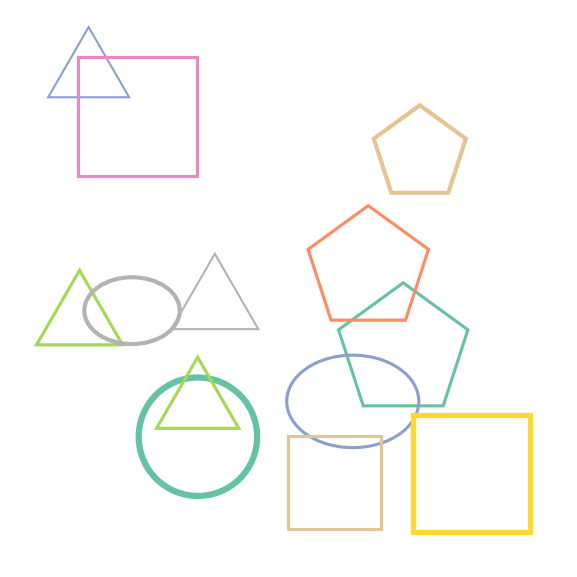[{"shape": "pentagon", "thickness": 1.5, "radius": 0.59, "center": [0.698, 0.392]}, {"shape": "circle", "thickness": 3, "radius": 0.51, "center": [0.343, 0.243]}, {"shape": "pentagon", "thickness": 1.5, "radius": 0.55, "center": [0.638, 0.533]}, {"shape": "triangle", "thickness": 1, "radius": 0.4, "center": [0.153, 0.871]}, {"shape": "oval", "thickness": 1.5, "radius": 0.57, "center": [0.611, 0.304]}, {"shape": "square", "thickness": 1.5, "radius": 0.51, "center": [0.238, 0.798]}, {"shape": "triangle", "thickness": 1.5, "radius": 0.43, "center": [0.138, 0.445]}, {"shape": "triangle", "thickness": 1.5, "radius": 0.41, "center": [0.342, 0.298]}, {"shape": "square", "thickness": 2.5, "radius": 0.51, "center": [0.817, 0.179]}, {"shape": "square", "thickness": 1.5, "radius": 0.4, "center": [0.579, 0.164]}, {"shape": "pentagon", "thickness": 2, "radius": 0.42, "center": [0.727, 0.733]}, {"shape": "triangle", "thickness": 1, "radius": 0.43, "center": [0.372, 0.473]}, {"shape": "oval", "thickness": 2, "radius": 0.41, "center": [0.229, 0.461]}]